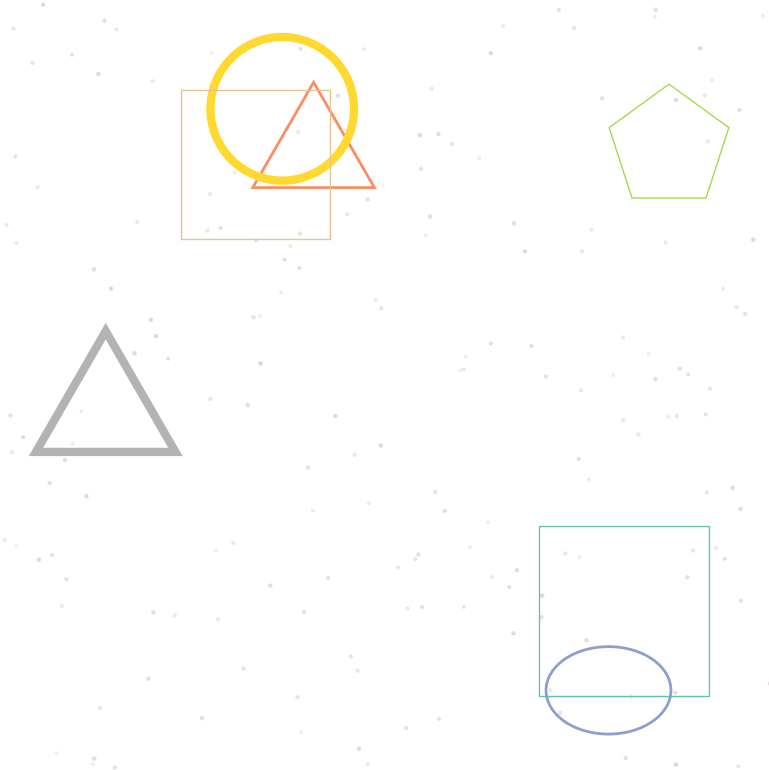[{"shape": "square", "thickness": 0.5, "radius": 0.55, "center": [0.81, 0.207]}, {"shape": "triangle", "thickness": 1, "radius": 0.46, "center": [0.407, 0.802]}, {"shape": "oval", "thickness": 1, "radius": 0.41, "center": [0.79, 0.103]}, {"shape": "pentagon", "thickness": 0.5, "radius": 0.41, "center": [0.869, 0.809]}, {"shape": "circle", "thickness": 3, "radius": 0.47, "center": [0.367, 0.859]}, {"shape": "square", "thickness": 0.5, "radius": 0.48, "center": [0.332, 0.786]}, {"shape": "triangle", "thickness": 3, "radius": 0.52, "center": [0.137, 0.465]}]